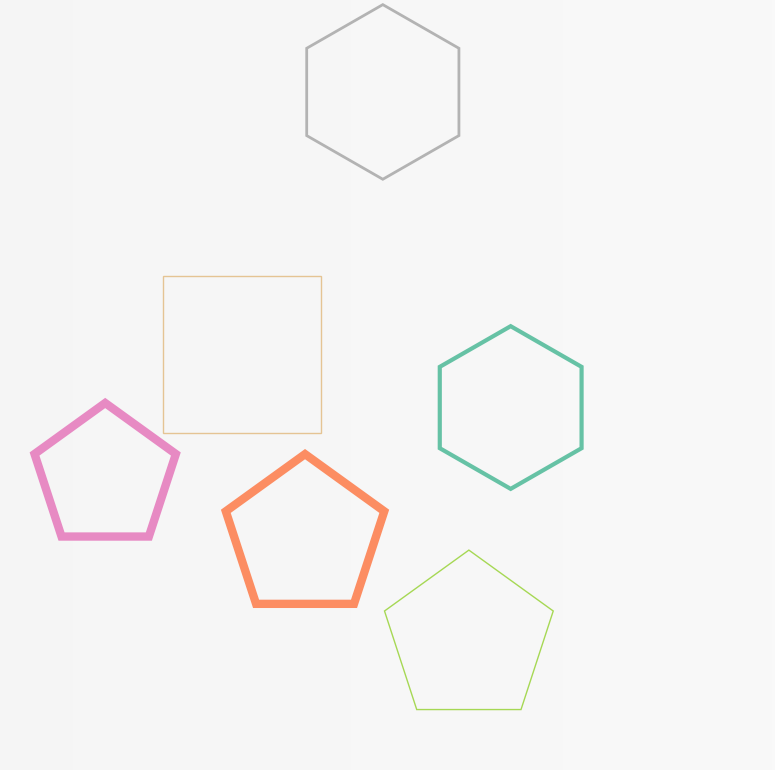[{"shape": "hexagon", "thickness": 1.5, "radius": 0.53, "center": [0.659, 0.471]}, {"shape": "pentagon", "thickness": 3, "radius": 0.54, "center": [0.394, 0.303]}, {"shape": "pentagon", "thickness": 3, "radius": 0.48, "center": [0.136, 0.381]}, {"shape": "pentagon", "thickness": 0.5, "radius": 0.57, "center": [0.605, 0.171]}, {"shape": "square", "thickness": 0.5, "radius": 0.51, "center": [0.312, 0.54]}, {"shape": "hexagon", "thickness": 1, "radius": 0.57, "center": [0.494, 0.881]}]